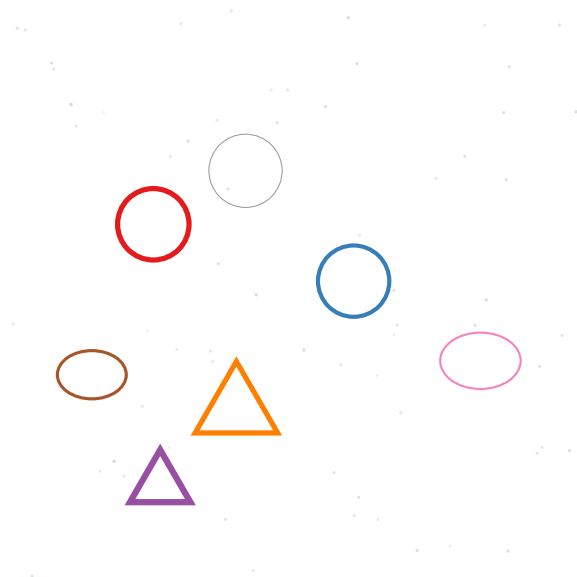[{"shape": "circle", "thickness": 2.5, "radius": 0.31, "center": [0.265, 0.611]}, {"shape": "circle", "thickness": 2, "radius": 0.31, "center": [0.612, 0.512]}, {"shape": "triangle", "thickness": 3, "radius": 0.3, "center": [0.277, 0.16]}, {"shape": "triangle", "thickness": 2.5, "radius": 0.41, "center": [0.409, 0.291]}, {"shape": "oval", "thickness": 1.5, "radius": 0.3, "center": [0.159, 0.35]}, {"shape": "oval", "thickness": 1, "radius": 0.35, "center": [0.832, 0.374]}, {"shape": "circle", "thickness": 0.5, "radius": 0.32, "center": [0.425, 0.703]}]